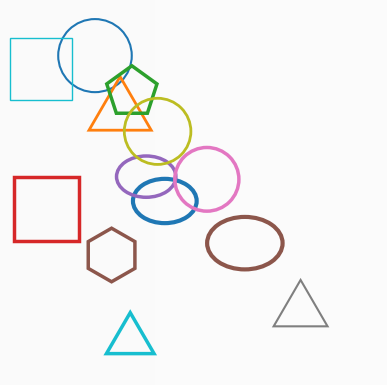[{"shape": "oval", "thickness": 3, "radius": 0.41, "center": [0.425, 0.478]}, {"shape": "circle", "thickness": 1.5, "radius": 0.47, "center": [0.245, 0.856]}, {"shape": "triangle", "thickness": 2, "radius": 0.46, "center": [0.31, 0.708]}, {"shape": "pentagon", "thickness": 2.5, "radius": 0.34, "center": [0.34, 0.761]}, {"shape": "square", "thickness": 2.5, "radius": 0.42, "center": [0.12, 0.457]}, {"shape": "oval", "thickness": 2.5, "radius": 0.38, "center": [0.377, 0.541]}, {"shape": "hexagon", "thickness": 2.5, "radius": 0.35, "center": [0.288, 0.338]}, {"shape": "oval", "thickness": 3, "radius": 0.49, "center": [0.632, 0.368]}, {"shape": "circle", "thickness": 2.5, "radius": 0.41, "center": [0.534, 0.534]}, {"shape": "triangle", "thickness": 1.5, "radius": 0.4, "center": [0.776, 0.193]}, {"shape": "circle", "thickness": 2, "radius": 0.43, "center": [0.407, 0.659]}, {"shape": "square", "thickness": 1, "radius": 0.4, "center": [0.106, 0.821]}, {"shape": "triangle", "thickness": 2.5, "radius": 0.35, "center": [0.336, 0.117]}]